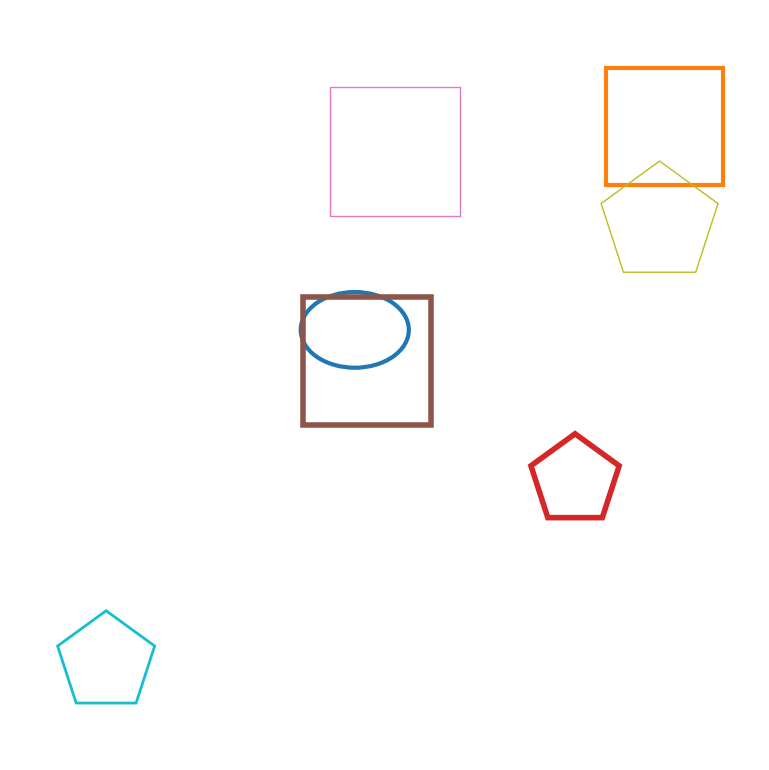[{"shape": "oval", "thickness": 1.5, "radius": 0.35, "center": [0.461, 0.572]}, {"shape": "square", "thickness": 1.5, "radius": 0.38, "center": [0.863, 0.835]}, {"shape": "pentagon", "thickness": 2, "radius": 0.3, "center": [0.747, 0.376]}, {"shape": "square", "thickness": 2, "radius": 0.42, "center": [0.477, 0.531]}, {"shape": "square", "thickness": 0.5, "radius": 0.42, "center": [0.513, 0.803]}, {"shape": "pentagon", "thickness": 0.5, "radius": 0.4, "center": [0.857, 0.711]}, {"shape": "pentagon", "thickness": 1, "radius": 0.33, "center": [0.138, 0.141]}]